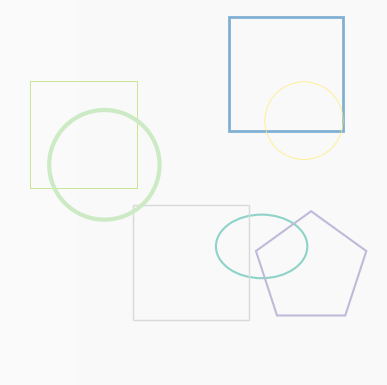[{"shape": "oval", "thickness": 1.5, "radius": 0.59, "center": [0.675, 0.36]}, {"shape": "pentagon", "thickness": 1.5, "radius": 0.75, "center": [0.803, 0.302]}, {"shape": "square", "thickness": 2, "radius": 0.74, "center": [0.739, 0.807]}, {"shape": "square", "thickness": 0.5, "radius": 0.69, "center": [0.215, 0.651]}, {"shape": "square", "thickness": 1, "radius": 0.75, "center": [0.492, 0.319]}, {"shape": "circle", "thickness": 3, "radius": 0.71, "center": [0.269, 0.572]}, {"shape": "circle", "thickness": 0.5, "radius": 0.5, "center": [0.784, 0.687]}]